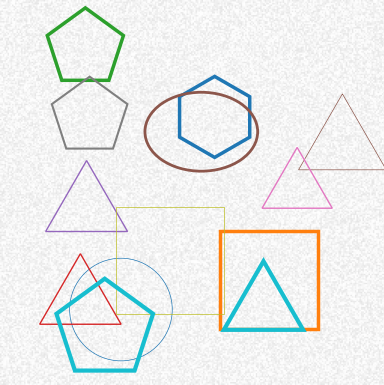[{"shape": "circle", "thickness": 0.5, "radius": 0.67, "center": [0.314, 0.196]}, {"shape": "hexagon", "thickness": 2.5, "radius": 0.53, "center": [0.558, 0.696]}, {"shape": "square", "thickness": 2.5, "radius": 0.64, "center": [0.699, 0.272]}, {"shape": "pentagon", "thickness": 2.5, "radius": 0.52, "center": [0.222, 0.876]}, {"shape": "triangle", "thickness": 1, "radius": 0.61, "center": [0.209, 0.219]}, {"shape": "triangle", "thickness": 1, "radius": 0.61, "center": [0.225, 0.46]}, {"shape": "triangle", "thickness": 0.5, "radius": 0.66, "center": [0.889, 0.625]}, {"shape": "oval", "thickness": 2, "radius": 0.73, "center": [0.523, 0.658]}, {"shape": "triangle", "thickness": 1, "radius": 0.53, "center": [0.772, 0.512]}, {"shape": "pentagon", "thickness": 1.5, "radius": 0.52, "center": [0.233, 0.698]}, {"shape": "square", "thickness": 0.5, "radius": 0.7, "center": [0.441, 0.323]}, {"shape": "pentagon", "thickness": 3, "radius": 0.66, "center": [0.272, 0.144]}, {"shape": "triangle", "thickness": 3, "radius": 0.59, "center": [0.684, 0.203]}]